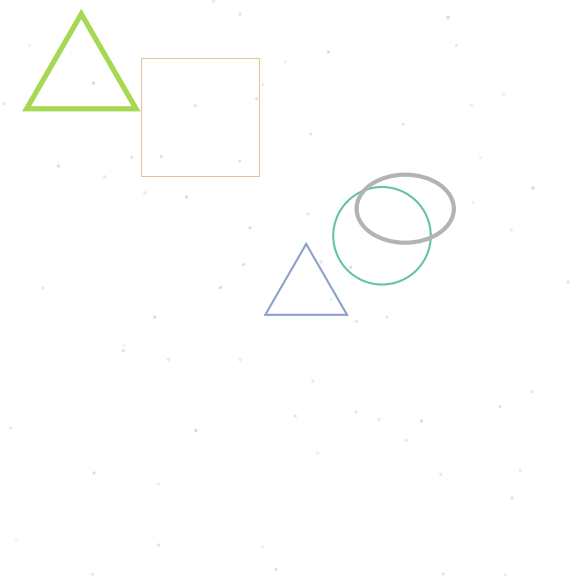[{"shape": "circle", "thickness": 1, "radius": 0.42, "center": [0.661, 0.591]}, {"shape": "triangle", "thickness": 1, "radius": 0.41, "center": [0.53, 0.495]}, {"shape": "triangle", "thickness": 2.5, "radius": 0.55, "center": [0.141, 0.865]}, {"shape": "square", "thickness": 0.5, "radius": 0.51, "center": [0.346, 0.796]}, {"shape": "oval", "thickness": 2, "radius": 0.42, "center": [0.702, 0.638]}]